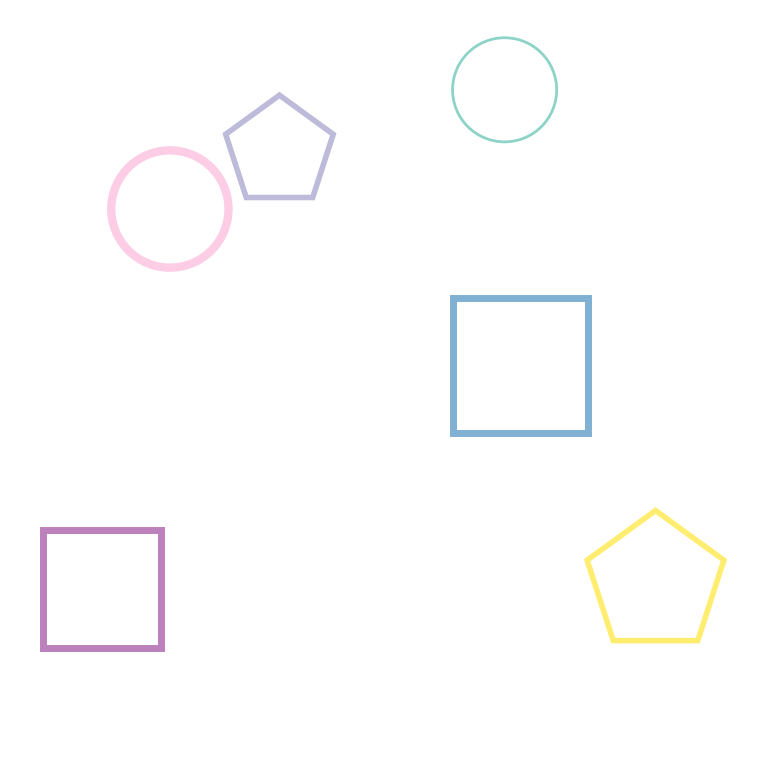[{"shape": "circle", "thickness": 1, "radius": 0.34, "center": [0.655, 0.883]}, {"shape": "pentagon", "thickness": 2, "radius": 0.37, "center": [0.363, 0.803]}, {"shape": "square", "thickness": 2.5, "radius": 0.44, "center": [0.676, 0.525]}, {"shape": "circle", "thickness": 3, "radius": 0.38, "center": [0.221, 0.729]}, {"shape": "square", "thickness": 2.5, "radius": 0.38, "center": [0.133, 0.235]}, {"shape": "pentagon", "thickness": 2, "radius": 0.47, "center": [0.851, 0.244]}]